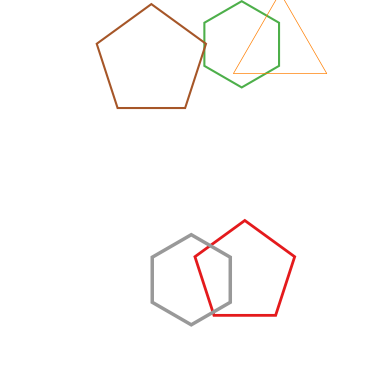[{"shape": "pentagon", "thickness": 2, "radius": 0.68, "center": [0.636, 0.291]}, {"shape": "hexagon", "thickness": 1.5, "radius": 0.56, "center": [0.628, 0.885]}, {"shape": "triangle", "thickness": 0.5, "radius": 0.7, "center": [0.728, 0.879]}, {"shape": "pentagon", "thickness": 1.5, "radius": 0.75, "center": [0.393, 0.84]}, {"shape": "hexagon", "thickness": 2.5, "radius": 0.59, "center": [0.497, 0.273]}]